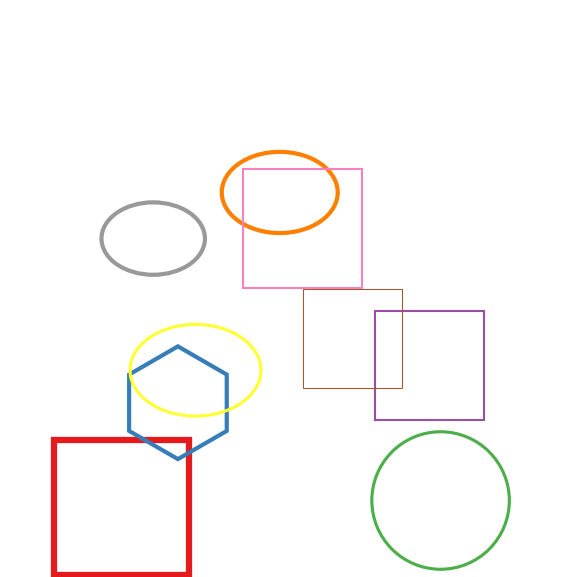[{"shape": "square", "thickness": 3, "radius": 0.58, "center": [0.211, 0.121]}, {"shape": "hexagon", "thickness": 2, "radius": 0.49, "center": [0.308, 0.302]}, {"shape": "circle", "thickness": 1.5, "radius": 0.6, "center": [0.763, 0.132]}, {"shape": "square", "thickness": 1, "radius": 0.47, "center": [0.744, 0.366]}, {"shape": "oval", "thickness": 2, "radius": 0.5, "center": [0.484, 0.666]}, {"shape": "oval", "thickness": 1.5, "radius": 0.57, "center": [0.338, 0.358]}, {"shape": "square", "thickness": 0.5, "radius": 0.43, "center": [0.611, 0.412]}, {"shape": "square", "thickness": 1, "radius": 0.52, "center": [0.523, 0.603]}, {"shape": "oval", "thickness": 2, "radius": 0.45, "center": [0.265, 0.586]}]